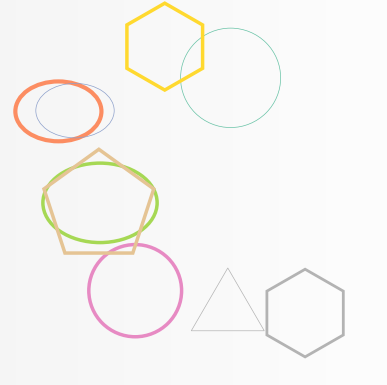[{"shape": "circle", "thickness": 0.5, "radius": 0.65, "center": [0.595, 0.798]}, {"shape": "oval", "thickness": 3, "radius": 0.56, "center": [0.151, 0.711]}, {"shape": "oval", "thickness": 0.5, "radius": 0.51, "center": [0.194, 0.713]}, {"shape": "circle", "thickness": 2.5, "radius": 0.6, "center": [0.349, 0.245]}, {"shape": "oval", "thickness": 2.5, "radius": 0.74, "center": [0.258, 0.473]}, {"shape": "hexagon", "thickness": 2.5, "radius": 0.56, "center": [0.425, 0.879]}, {"shape": "pentagon", "thickness": 2.5, "radius": 0.74, "center": [0.255, 0.463]}, {"shape": "triangle", "thickness": 0.5, "radius": 0.54, "center": [0.588, 0.195]}, {"shape": "hexagon", "thickness": 2, "radius": 0.57, "center": [0.787, 0.187]}]